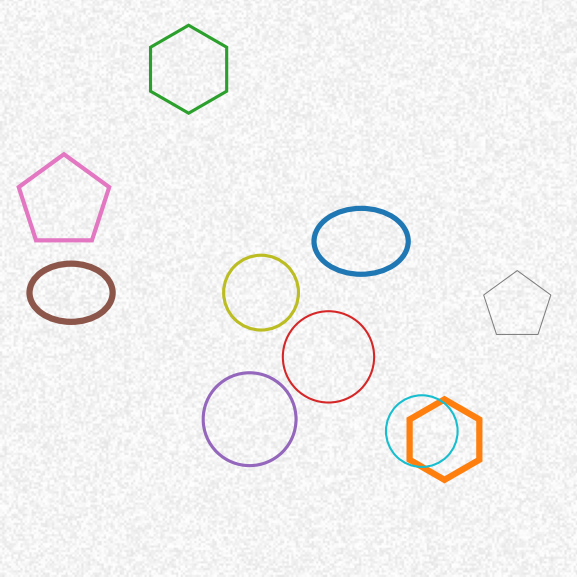[{"shape": "oval", "thickness": 2.5, "radius": 0.41, "center": [0.625, 0.581]}, {"shape": "hexagon", "thickness": 3, "radius": 0.35, "center": [0.77, 0.238]}, {"shape": "hexagon", "thickness": 1.5, "radius": 0.38, "center": [0.327, 0.879]}, {"shape": "circle", "thickness": 1, "radius": 0.4, "center": [0.569, 0.381]}, {"shape": "circle", "thickness": 1.5, "radius": 0.4, "center": [0.432, 0.273]}, {"shape": "oval", "thickness": 3, "radius": 0.36, "center": [0.123, 0.492]}, {"shape": "pentagon", "thickness": 2, "radius": 0.41, "center": [0.111, 0.65]}, {"shape": "pentagon", "thickness": 0.5, "radius": 0.31, "center": [0.896, 0.469]}, {"shape": "circle", "thickness": 1.5, "radius": 0.32, "center": [0.452, 0.492]}, {"shape": "circle", "thickness": 1, "radius": 0.31, "center": [0.73, 0.253]}]